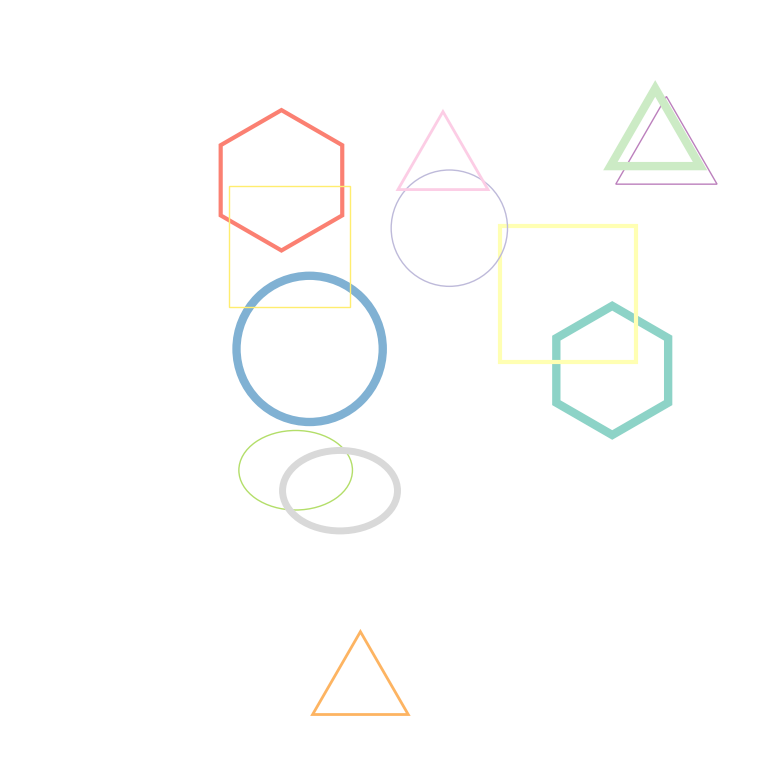[{"shape": "hexagon", "thickness": 3, "radius": 0.42, "center": [0.795, 0.519]}, {"shape": "square", "thickness": 1.5, "radius": 0.44, "center": [0.738, 0.618]}, {"shape": "circle", "thickness": 0.5, "radius": 0.38, "center": [0.584, 0.704]}, {"shape": "hexagon", "thickness": 1.5, "radius": 0.46, "center": [0.366, 0.766]}, {"shape": "circle", "thickness": 3, "radius": 0.47, "center": [0.402, 0.547]}, {"shape": "triangle", "thickness": 1, "radius": 0.36, "center": [0.468, 0.108]}, {"shape": "oval", "thickness": 0.5, "radius": 0.37, "center": [0.384, 0.389]}, {"shape": "triangle", "thickness": 1, "radius": 0.34, "center": [0.575, 0.788]}, {"shape": "oval", "thickness": 2.5, "radius": 0.37, "center": [0.442, 0.363]}, {"shape": "triangle", "thickness": 0.5, "radius": 0.38, "center": [0.865, 0.799]}, {"shape": "triangle", "thickness": 3, "radius": 0.34, "center": [0.851, 0.818]}, {"shape": "square", "thickness": 0.5, "radius": 0.39, "center": [0.376, 0.68]}]